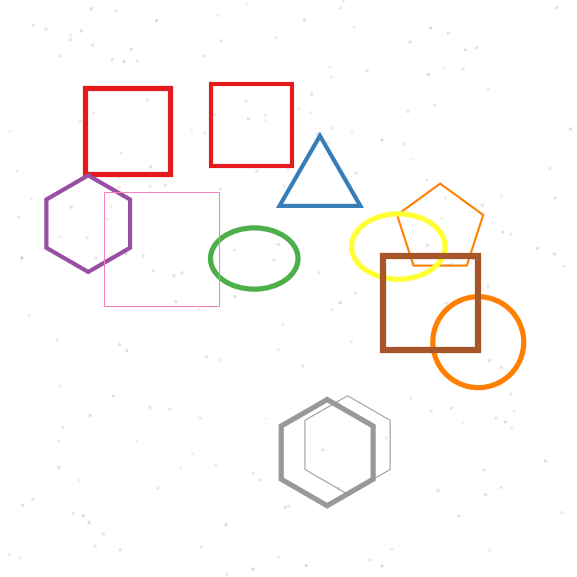[{"shape": "square", "thickness": 2.5, "radius": 0.37, "center": [0.221, 0.773]}, {"shape": "square", "thickness": 2, "radius": 0.35, "center": [0.436, 0.783]}, {"shape": "triangle", "thickness": 2, "radius": 0.4, "center": [0.554, 0.683]}, {"shape": "oval", "thickness": 2.5, "radius": 0.38, "center": [0.44, 0.551]}, {"shape": "hexagon", "thickness": 2, "radius": 0.42, "center": [0.153, 0.612]}, {"shape": "pentagon", "thickness": 1, "radius": 0.39, "center": [0.762, 0.603]}, {"shape": "circle", "thickness": 2.5, "radius": 0.39, "center": [0.828, 0.407]}, {"shape": "oval", "thickness": 2.5, "radius": 0.4, "center": [0.69, 0.572]}, {"shape": "square", "thickness": 3, "radius": 0.41, "center": [0.745, 0.475]}, {"shape": "square", "thickness": 0.5, "radius": 0.5, "center": [0.28, 0.568]}, {"shape": "hexagon", "thickness": 2.5, "radius": 0.46, "center": [0.567, 0.215]}, {"shape": "hexagon", "thickness": 0.5, "radius": 0.43, "center": [0.602, 0.229]}]